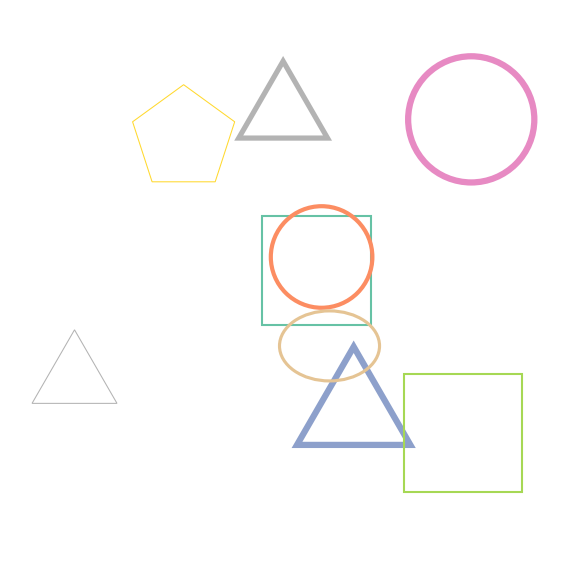[{"shape": "square", "thickness": 1, "radius": 0.47, "center": [0.548, 0.531]}, {"shape": "circle", "thickness": 2, "radius": 0.44, "center": [0.557, 0.554]}, {"shape": "triangle", "thickness": 3, "radius": 0.57, "center": [0.612, 0.285]}, {"shape": "circle", "thickness": 3, "radius": 0.55, "center": [0.816, 0.792]}, {"shape": "square", "thickness": 1, "radius": 0.51, "center": [0.802, 0.249]}, {"shape": "pentagon", "thickness": 0.5, "radius": 0.46, "center": [0.318, 0.76]}, {"shape": "oval", "thickness": 1.5, "radius": 0.43, "center": [0.571, 0.4]}, {"shape": "triangle", "thickness": 2.5, "radius": 0.44, "center": [0.49, 0.804]}, {"shape": "triangle", "thickness": 0.5, "radius": 0.42, "center": [0.129, 0.343]}]